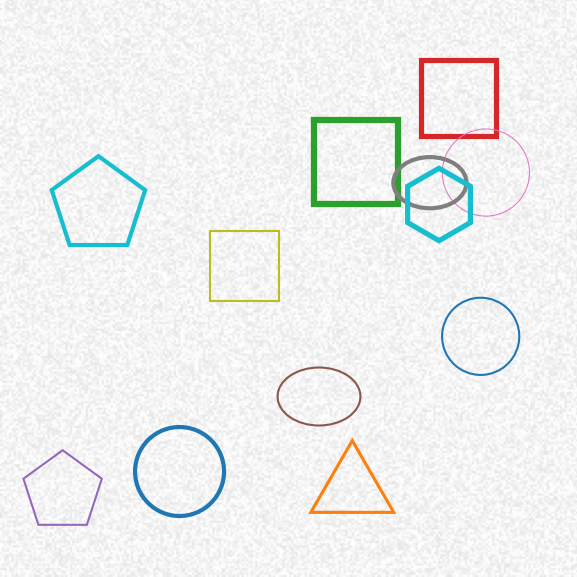[{"shape": "circle", "thickness": 2, "radius": 0.39, "center": [0.311, 0.183]}, {"shape": "circle", "thickness": 1, "radius": 0.33, "center": [0.832, 0.417]}, {"shape": "triangle", "thickness": 1.5, "radius": 0.41, "center": [0.61, 0.153]}, {"shape": "square", "thickness": 3, "radius": 0.36, "center": [0.616, 0.718]}, {"shape": "square", "thickness": 2.5, "radius": 0.33, "center": [0.794, 0.83]}, {"shape": "pentagon", "thickness": 1, "radius": 0.36, "center": [0.108, 0.148]}, {"shape": "oval", "thickness": 1, "radius": 0.36, "center": [0.552, 0.313]}, {"shape": "circle", "thickness": 0.5, "radius": 0.38, "center": [0.841, 0.7]}, {"shape": "oval", "thickness": 2, "radius": 0.32, "center": [0.744, 0.683]}, {"shape": "square", "thickness": 1, "radius": 0.3, "center": [0.424, 0.539]}, {"shape": "pentagon", "thickness": 2, "radius": 0.43, "center": [0.17, 0.644]}, {"shape": "hexagon", "thickness": 2.5, "radius": 0.31, "center": [0.76, 0.645]}]